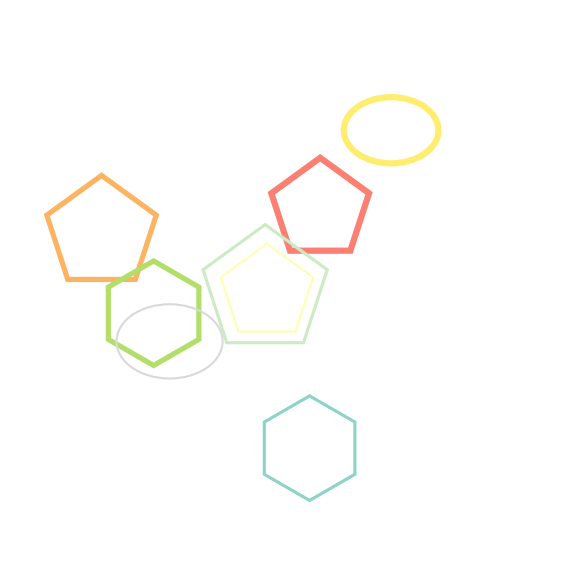[{"shape": "hexagon", "thickness": 1.5, "radius": 0.45, "center": [0.536, 0.223]}, {"shape": "pentagon", "thickness": 1, "radius": 0.42, "center": [0.462, 0.493]}, {"shape": "pentagon", "thickness": 3, "radius": 0.44, "center": [0.554, 0.637]}, {"shape": "pentagon", "thickness": 2.5, "radius": 0.5, "center": [0.176, 0.596]}, {"shape": "hexagon", "thickness": 2.5, "radius": 0.45, "center": [0.266, 0.457]}, {"shape": "oval", "thickness": 1, "radius": 0.46, "center": [0.294, 0.408]}, {"shape": "pentagon", "thickness": 1.5, "radius": 0.57, "center": [0.459, 0.497]}, {"shape": "oval", "thickness": 3, "radius": 0.41, "center": [0.677, 0.774]}]